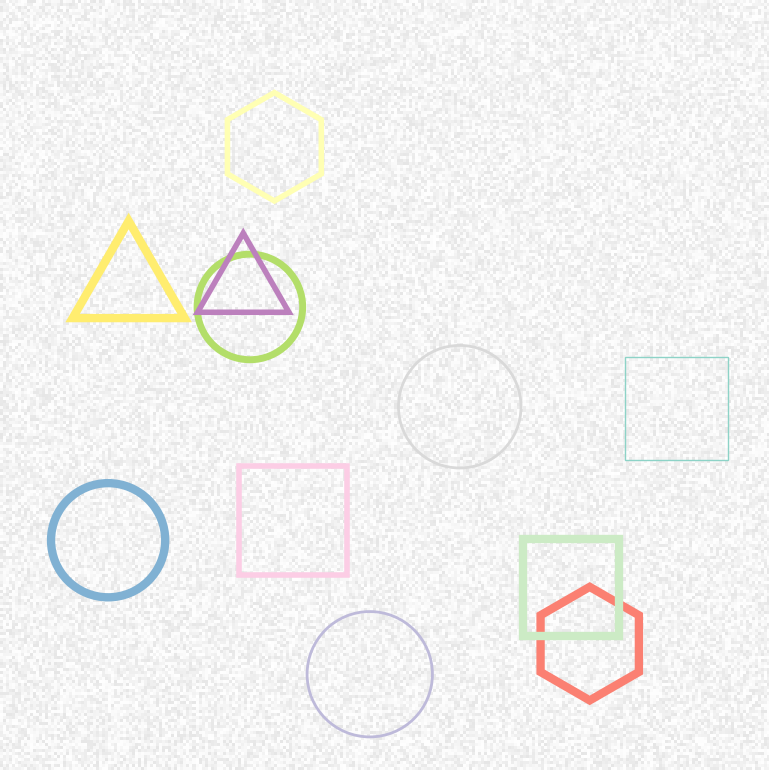[{"shape": "square", "thickness": 0.5, "radius": 0.33, "center": [0.879, 0.469]}, {"shape": "hexagon", "thickness": 2, "radius": 0.35, "center": [0.356, 0.809]}, {"shape": "circle", "thickness": 1, "radius": 0.41, "center": [0.48, 0.124]}, {"shape": "hexagon", "thickness": 3, "radius": 0.37, "center": [0.766, 0.164]}, {"shape": "circle", "thickness": 3, "radius": 0.37, "center": [0.14, 0.298]}, {"shape": "circle", "thickness": 2.5, "radius": 0.34, "center": [0.325, 0.601]}, {"shape": "square", "thickness": 2, "radius": 0.35, "center": [0.38, 0.324]}, {"shape": "circle", "thickness": 1, "radius": 0.4, "center": [0.597, 0.472]}, {"shape": "triangle", "thickness": 2, "radius": 0.34, "center": [0.316, 0.629]}, {"shape": "square", "thickness": 3, "radius": 0.31, "center": [0.742, 0.237]}, {"shape": "triangle", "thickness": 3, "radius": 0.42, "center": [0.167, 0.629]}]